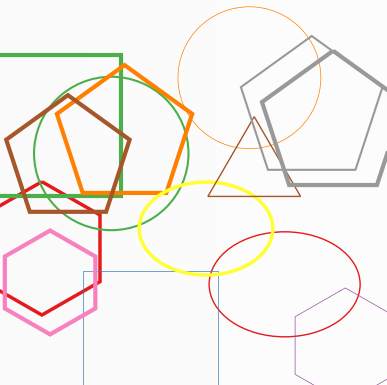[{"shape": "hexagon", "thickness": 2.5, "radius": 0.87, "center": [0.108, 0.355]}, {"shape": "oval", "thickness": 1, "radius": 0.97, "center": [0.735, 0.262]}, {"shape": "square", "thickness": 0.5, "radius": 0.87, "center": [0.389, 0.121]}, {"shape": "circle", "thickness": 1.5, "radius": 1.0, "center": [0.287, 0.601]}, {"shape": "square", "thickness": 3, "radius": 0.91, "center": [0.128, 0.674]}, {"shape": "hexagon", "thickness": 0.5, "radius": 0.75, "center": [0.891, 0.103]}, {"shape": "pentagon", "thickness": 3, "radius": 0.92, "center": [0.321, 0.647]}, {"shape": "circle", "thickness": 0.5, "radius": 0.92, "center": [0.644, 0.798]}, {"shape": "oval", "thickness": 2.5, "radius": 0.86, "center": [0.532, 0.406]}, {"shape": "pentagon", "thickness": 3, "radius": 0.84, "center": [0.175, 0.585]}, {"shape": "triangle", "thickness": 1, "radius": 0.69, "center": [0.656, 0.559]}, {"shape": "hexagon", "thickness": 3, "radius": 0.67, "center": [0.129, 0.266]}, {"shape": "pentagon", "thickness": 3, "radius": 0.96, "center": [0.859, 0.675]}, {"shape": "pentagon", "thickness": 1.5, "radius": 0.96, "center": [0.804, 0.714]}]